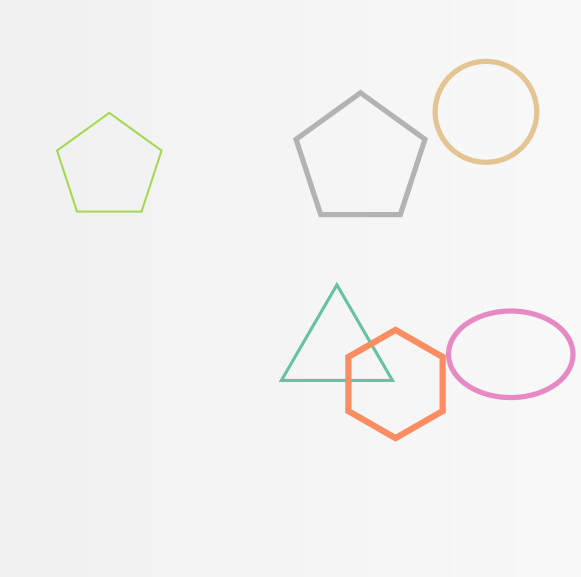[{"shape": "triangle", "thickness": 1.5, "radius": 0.55, "center": [0.58, 0.396]}, {"shape": "hexagon", "thickness": 3, "radius": 0.47, "center": [0.68, 0.334]}, {"shape": "oval", "thickness": 2.5, "radius": 0.54, "center": [0.879, 0.386]}, {"shape": "pentagon", "thickness": 1, "radius": 0.47, "center": [0.188, 0.709]}, {"shape": "circle", "thickness": 2.5, "radius": 0.44, "center": [0.836, 0.805]}, {"shape": "pentagon", "thickness": 2.5, "radius": 0.58, "center": [0.62, 0.722]}]